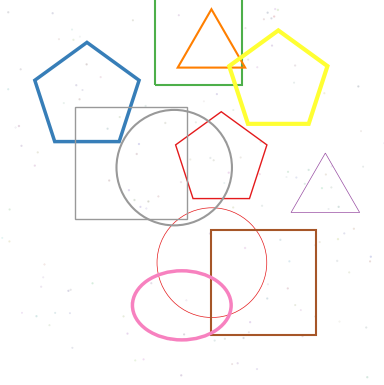[{"shape": "pentagon", "thickness": 1, "radius": 0.62, "center": [0.575, 0.585]}, {"shape": "circle", "thickness": 0.5, "radius": 0.71, "center": [0.55, 0.318]}, {"shape": "pentagon", "thickness": 2.5, "radius": 0.71, "center": [0.226, 0.747]}, {"shape": "square", "thickness": 1.5, "radius": 0.56, "center": [0.515, 0.891]}, {"shape": "triangle", "thickness": 0.5, "radius": 0.51, "center": [0.845, 0.499]}, {"shape": "triangle", "thickness": 1.5, "radius": 0.51, "center": [0.549, 0.875]}, {"shape": "pentagon", "thickness": 3, "radius": 0.67, "center": [0.723, 0.787]}, {"shape": "square", "thickness": 1.5, "radius": 0.68, "center": [0.683, 0.267]}, {"shape": "oval", "thickness": 2.5, "radius": 0.64, "center": [0.472, 0.207]}, {"shape": "square", "thickness": 1, "radius": 0.73, "center": [0.341, 0.577]}, {"shape": "circle", "thickness": 1.5, "radius": 0.75, "center": [0.453, 0.565]}]